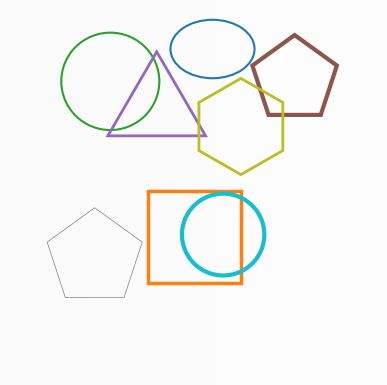[{"shape": "oval", "thickness": 1.5, "radius": 0.54, "center": [0.548, 0.873]}, {"shape": "square", "thickness": 2.5, "radius": 0.6, "center": [0.502, 0.384]}, {"shape": "circle", "thickness": 1.5, "radius": 0.63, "center": [0.285, 0.789]}, {"shape": "triangle", "thickness": 2, "radius": 0.73, "center": [0.404, 0.72]}, {"shape": "pentagon", "thickness": 3, "radius": 0.57, "center": [0.76, 0.794]}, {"shape": "pentagon", "thickness": 0.5, "radius": 0.64, "center": [0.244, 0.331]}, {"shape": "hexagon", "thickness": 2, "radius": 0.62, "center": [0.622, 0.671]}, {"shape": "circle", "thickness": 3, "radius": 0.53, "center": [0.576, 0.391]}]